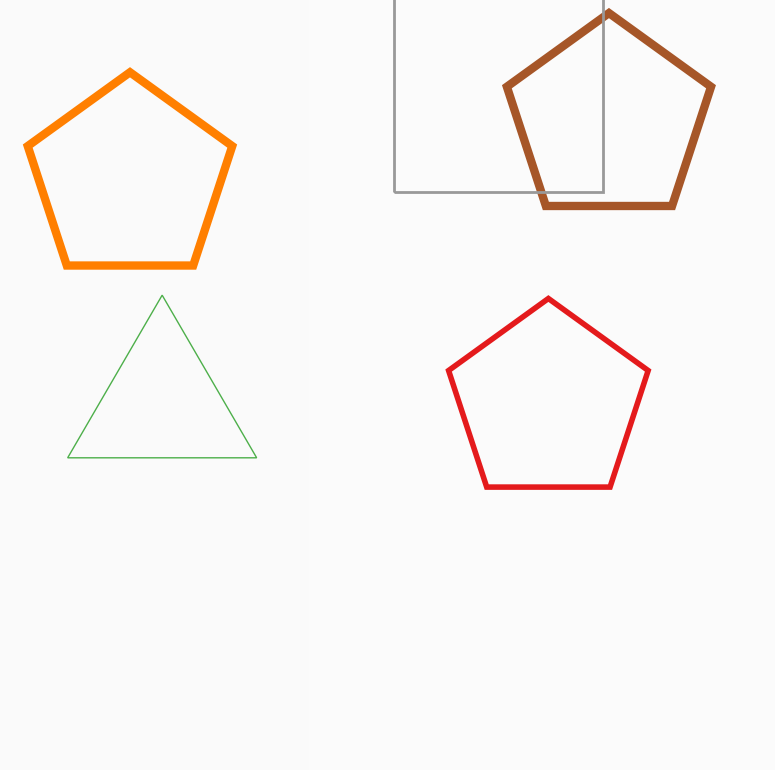[{"shape": "pentagon", "thickness": 2, "radius": 0.68, "center": [0.708, 0.477]}, {"shape": "triangle", "thickness": 0.5, "radius": 0.7, "center": [0.209, 0.476]}, {"shape": "pentagon", "thickness": 3, "radius": 0.69, "center": [0.168, 0.767]}, {"shape": "pentagon", "thickness": 3, "radius": 0.69, "center": [0.786, 0.845]}, {"shape": "square", "thickness": 1, "radius": 0.67, "center": [0.643, 0.886]}]